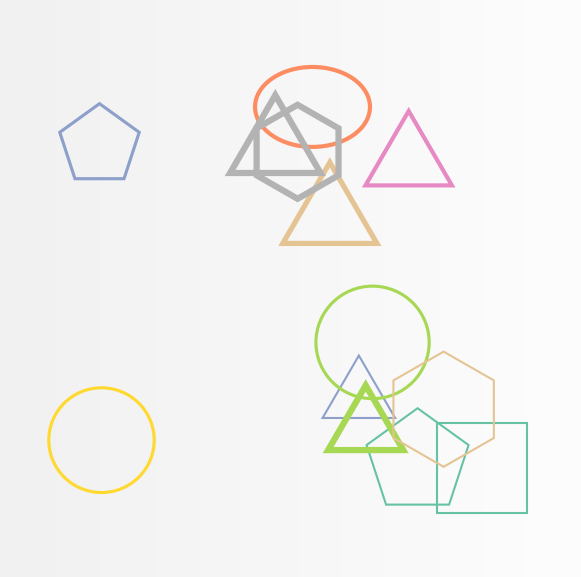[{"shape": "square", "thickness": 1, "radius": 0.39, "center": [0.829, 0.189]}, {"shape": "pentagon", "thickness": 1, "radius": 0.46, "center": [0.718, 0.2]}, {"shape": "oval", "thickness": 2, "radius": 0.49, "center": [0.538, 0.814]}, {"shape": "triangle", "thickness": 1, "radius": 0.36, "center": [0.617, 0.311]}, {"shape": "pentagon", "thickness": 1.5, "radius": 0.36, "center": [0.171, 0.748]}, {"shape": "triangle", "thickness": 2, "radius": 0.43, "center": [0.703, 0.721]}, {"shape": "circle", "thickness": 1.5, "radius": 0.49, "center": [0.641, 0.406]}, {"shape": "triangle", "thickness": 3, "radius": 0.37, "center": [0.629, 0.257]}, {"shape": "circle", "thickness": 1.5, "radius": 0.45, "center": [0.175, 0.237]}, {"shape": "triangle", "thickness": 2.5, "radius": 0.47, "center": [0.567, 0.624]}, {"shape": "hexagon", "thickness": 1, "radius": 0.5, "center": [0.763, 0.291]}, {"shape": "triangle", "thickness": 3, "radius": 0.45, "center": [0.474, 0.745]}, {"shape": "hexagon", "thickness": 3, "radius": 0.41, "center": [0.512, 0.736]}]